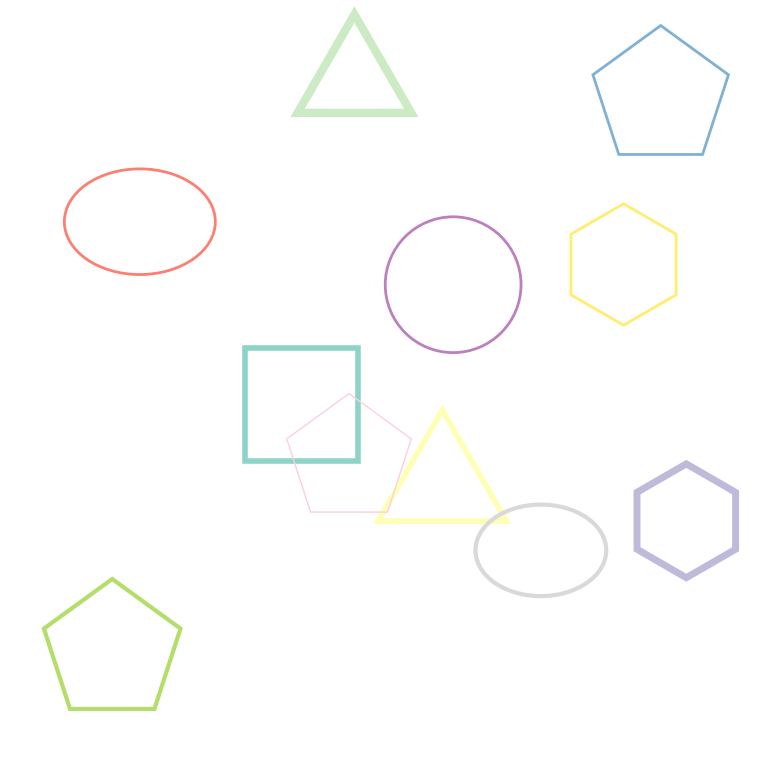[{"shape": "square", "thickness": 2, "radius": 0.37, "center": [0.392, 0.475]}, {"shape": "triangle", "thickness": 2, "radius": 0.48, "center": [0.574, 0.371]}, {"shape": "hexagon", "thickness": 2.5, "radius": 0.37, "center": [0.891, 0.324]}, {"shape": "oval", "thickness": 1, "radius": 0.49, "center": [0.182, 0.712]}, {"shape": "pentagon", "thickness": 1, "radius": 0.46, "center": [0.858, 0.874]}, {"shape": "pentagon", "thickness": 1.5, "radius": 0.47, "center": [0.146, 0.155]}, {"shape": "pentagon", "thickness": 0.5, "radius": 0.43, "center": [0.453, 0.404]}, {"shape": "oval", "thickness": 1.5, "radius": 0.42, "center": [0.702, 0.285]}, {"shape": "circle", "thickness": 1, "radius": 0.44, "center": [0.588, 0.63]}, {"shape": "triangle", "thickness": 3, "radius": 0.43, "center": [0.46, 0.896]}, {"shape": "hexagon", "thickness": 1, "radius": 0.39, "center": [0.81, 0.657]}]